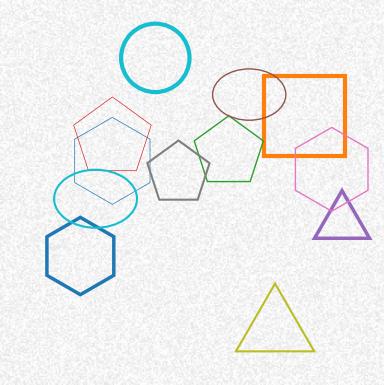[{"shape": "hexagon", "thickness": 2.5, "radius": 0.5, "center": [0.209, 0.335]}, {"shape": "hexagon", "thickness": 0.5, "radius": 0.56, "center": [0.292, 0.582]}, {"shape": "square", "thickness": 3, "radius": 0.52, "center": [0.791, 0.698]}, {"shape": "pentagon", "thickness": 1, "radius": 0.47, "center": [0.594, 0.605]}, {"shape": "pentagon", "thickness": 0.5, "radius": 0.53, "center": [0.292, 0.642]}, {"shape": "triangle", "thickness": 2.5, "radius": 0.41, "center": [0.888, 0.422]}, {"shape": "oval", "thickness": 1, "radius": 0.48, "center": [0.647, 0.754]}, {"shape": "hexagon", "thickness": 1, "radius": 0.54, "center": [0.862, 0.56]}, {"shape": "pentagon", "thickness": 1.5, "radius": 0.42, "center": [0.464, 0.55]}, {"shape": "triangle", "thickness": 1.5, "radius": 0.59, "center": [0.714, 0.146]}, {"shape": "oval", "thickness": 1.5, "radius": 0.54, "center": [0.248, 0.484]}, {"shape": "circle", "thickness": 3, "radius": 0.44, "center": [0.403, 0.85]}]